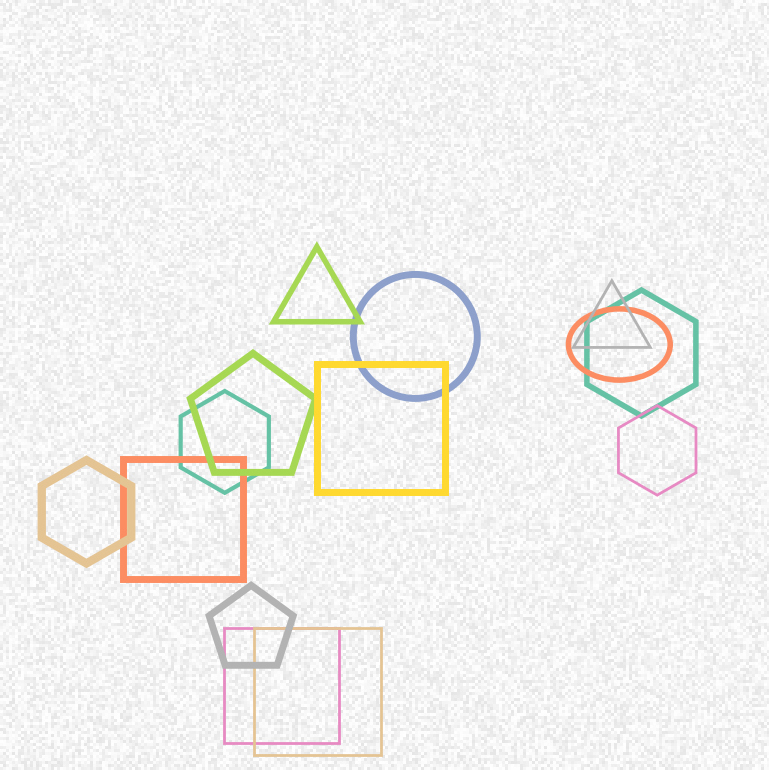[{"shape": "hexagon", "thickness": 2, "radius": 0.41, "center": [0.833, 0.542]}, {"shape": "hexagon", "thickness": 1.5, "radius": 0.33, "center": [0.292, 0.426]}, {"shape": "square", "thickness": 2.5, "radius": 0.39, "center": [0.237, 0.326]}, {"shape": "oval", "thickness": 2, "radius": 0.33, "center": [0.804, 0.553]}, {"shape": "circle", "thickness": 2.5, "radius": 0.4, "center": [0.539, 0.563]}, {"shape": "hexagon", "thickness": 1, "radius": 0.29, "center": [0.854, 0.415]}, {"shape": "square", "thickness": 1, "radius": 0.37, "center": [0.365, 0.11]}, {"shape": "pentagon", "thickness": 2.5, "radius": 0.43, "center": [0.329, 0.456]}, {"shape": "triangle", "thickness": 2, "radius": 0.32, "center": [0.412, 0.615]}, {"shape": "square", "thickness": 2.5, "radius": 0.42, "center": [0.495, 0.444]}, {"shape": "square", "thickness": 1, "radius": 0.41, "center": [0.412, 0.102]}, {"shape": "hexagon", "thickness": 3, "radius": 0.34, "center": [0.112, 0.335]}, {"shape": "pentagon", "thickness": 2.5, "radius": 0.29, "center": [0.326, 0.182]}, {"shape": "triangle", "thickness": 1, "radius": 0.29, "center": [0.795, 0.578]}]